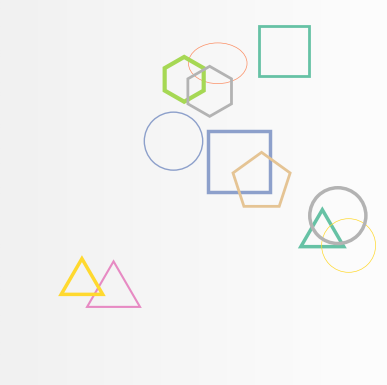[{"shape": "triangle", "thickness": 2.5, "radius": 0.32, "center": [0.832, 0.391]}, {"shape": "square", "thickness": 2, "radius": 0.32, "center": [0.733, 0.867]}, {"shape": "oval", "thickness": 0.5, "radius": 0.38, "center": [0.562, 0.836]}, {"shape": "circle", "thickness": 1, "radius": 0.38, "center": [0.448, 0.633]}, {"shape": "square", "thickness": 2.5, "radius": 0.4, "center": [0.617, 0.581]}, {"shape": "triangle", "thickness": 1.5, "radius": 0.39, "center": [0.293, 0.242]}, {"shape": "hexagon", "thickness": 3, "radius": 0.29, "center": [0.475, 0.794]}, {"shape": "triangle", "thickness": 2.5, "radius": 0.31, "center": [0.211, 0.266]}, {"shape": "circle", "thickness": 0.5, "radius": 0.35, "center": [0.9, 0.362]}, {"shape": "pentagon", "thickness": 2, "radius": 0.39, "center": [0.675, 0.527]}, {"shape": "circle", "thickness": 2.5, "radius": 0.36, "center": [0.872, 0.44]}, {"shape": "hexagon", "thickness": 2, "radius": 0.32, "center": [0.541, 0.763]}]